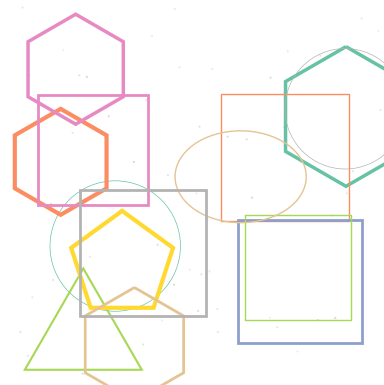[{"shape": "hexagon", "thickness": 2.5, "radius": 0.91, "center": [0.899, 0.697]}, {"shape": "circle", "thickness": 0.5, "radius": 0.85, "center": [0.299, 0.361]}, {"shape": "square", "thickness": 1, "radius": 0.83, "center": [0.74, 0.592]}, {"shape": "hexagon", "thickness": 3, "radius": 0.69, "center": [0.158, 0.58]}, {"shape": "square", "thickness": 2, "radius": 0.8, "center": [0.78, 0.269]}, {"shape": "square", "thickness": 2, "radius": 0.71, "center": [0.242, 0.609]}, {"shape": "hexagon", "thickness": 2.5, "radius": 0.71, "center": [0.197, 0.82]}, {"shape": "triangle", "thickness": 1.5, "radius": 0.88, "center": [0.216, 0.127]}, {"shape": "square", "thickness": 1, "radius": 0.69, "center": [0.775, 0.305]}, {"shape": "pentagon", "thickness": 3, "radius": 0.7, "center": [0.317, 0.313]}, {"shape": "oval", "thickness": 1, "radius": 0.85, "center": [0.625, 0.541]}, {"shape": "hexagon", "thickness": 2, "radius": 0.74, "center": [0.349, 0.106]}, {"shape": "circle", "thickness": 0.5, "radius": 0.78, "center": [0.897, 0.717]}, {"shape": "square", "thickness": 2, "radius": 0.82, "center": [0.372, 0.343]}]